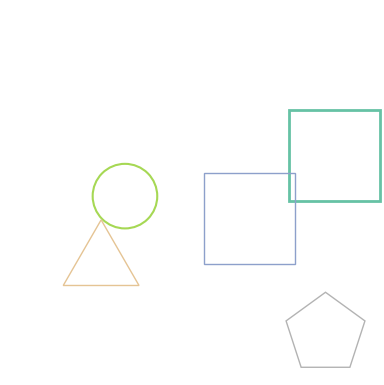[{"shape": "square", "thickness": 2, "radius": 0.59, "center": [0.868, 0.596]}, {"shape": "square", "thickness": 1, "radius": 0.59, "center": [0.648, 0.432]}, {"shape": "circle", "thickness": 1.5, "radius": 0.42, "center": [0.325, 0.491]}, {"shape": "triangle", "thickness": 1, "radius": 0.57, "center": [0.263, 0.315]}, {"shape": "pentagon", "thickness": 1, "radius": 0.54, "center": [0.845, 0.133]}]